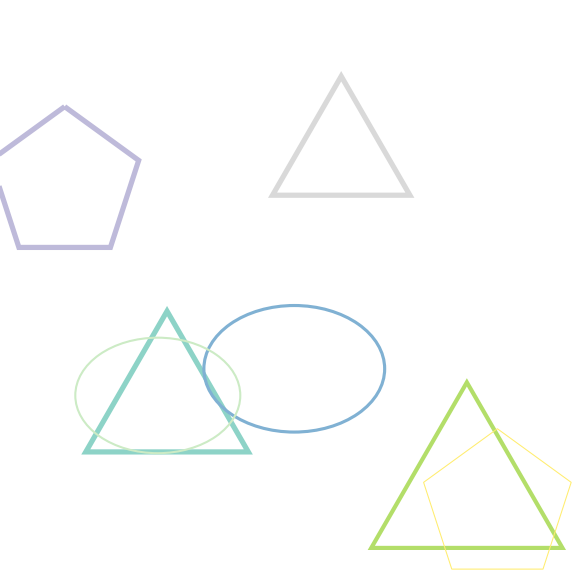[{"shape": "triangle", "thickness": 2.5, "radius": 0.81, "center": [0.289, 0.298]}, {"shape": "pentagon", "thickness": 2.5, "radius": 0.67, "center": [0.112, 0.68]}, {"shape": "oval", "thickness": 1.5, "radius": 0.78, "center": [0.51, 0.361]}, {"shape": "triangle", "thickness": 2, "radius": 0.96, "center": [0.808, 0.146]}, {"shape": "triangle", "thickness": 2.5, "radius": 0.69, "center": [0.591, 0.73]}, {"shape": "oval", "thickness": 1, "radius": 0.71, "center": [0.273, 0.314]}, {"shape": "pentagon", "thickness": 0.5, "radius": 0.67, "center": [0.861, 0.122]}]